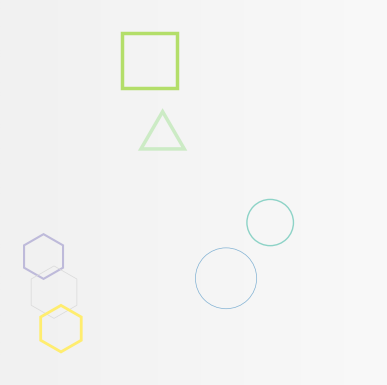[{"shape": "circle", "thickness": 1, "radius": 0.3, "center": [0.697, 0.422]}, {"shape": "hexagon", "thickness": 1.5, "radius": 0.29, "center": [0.112, 0.334]}, {"shape": "circle", "thickness": 0.5, "radius": 0.4, "center": [0.583, 0.277]}, {"shape": "square", "thickness": 2.5, "radius": 0.36, "center": [0.385, 0.843]}, {"shape": "hexagon", "thickness": 0.5, "radius": 0.34, "center": [0.139, 0.241]}, {"shape": "triangle", "thickness": 2.5, "radius": 0.32, "center": [0.42, 0.645]}, {"shape": "hexagon", "thickness": 2, "radius": 0.3, "center": [0.157, 0.146]}]